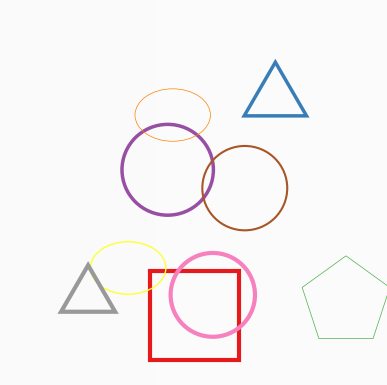[{"shape": "square", "thickness": 3, "radius": 0.57, "center": [0.503, 0.18]}, {"shape": "triangle", "thickness": 2.5, "radius": 0.46, "center": [0.711, 0.745]}, {"shape": "pentagon", "thickness": 0.5, "radius": 0.59, "center": [0.893, 0.217]}, {"shape": "circle", "thickness": 2.5, "radius": 0.59, "center": [0.433, 0.559]}, {"shape": "oval", "thickness": 0.5, "radius": 0.49, "center": [0.446, 0.701]}, {"shape": "oval", "thickness": 1, "radius": 0.49, "center": [0.331, 0.304]}, {"shape": "circle", "thickness": 1.5, "radius": 0.55, "center": [0.632, 0.511]}, {"shape": "circle", "thickness": 3, "radius": 0.54, "center": [0.549, 0.234]}, {"shape": "triangle", "thickness": 3, "radius": 0.4, "center": [0.227, 0.231]}]